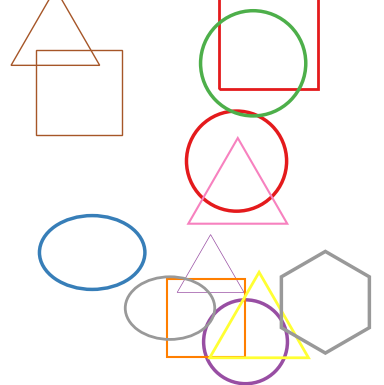[{"shape": "circle", "thickness": 2.5, "radius": 0.65, "center": [0.614, 0.582]}, {"shape": "square", "thickness": 2, "radius": 0.65, "center": [0.697, 0.899]}, {"shape": "oval", "thickness": 2.5, "radius": 0.68, "center": [0.239, 0.344]}, {"shape": "circle", "thickness": 2.5, "radius": 0.68, "center": [0.658, 0.836]}, {"shape": "triangle", "thickness": 0.5, "radius": 0.5, "center": [0.547, 0.291]}, {"shape": "circle", "thickness": 2.5, "radius": 0.54, "center": [0.638, 0.112]}, {"shape": "square", "thickness": 1.5, "radius": 0.5, "center": [0.535, 0.174]}, {"shape": "triangle", "thickness": 2, "radius": 0.74, "center": [0.673, 0.145]}, {"shape": "square", "thickness": 1, "radius": 0.56, "center": [0.206, 0.76]}, {"shape": "triangle", "thickness": 1, "radius": 0.66, "center": [0.144, 0.897]}, {"shape": "triangle", "thickness": 1.5, "radius": 0.74, "center": [0.618, 0.493]}, {"shape": "oval", "thickness": 2, "radius": 0.58, "center": [0.442, 0.2]}, {"shape": "hexagon", "thickness": 2.5, "radius": 0.66, "center": [0.845, 0.215]}]